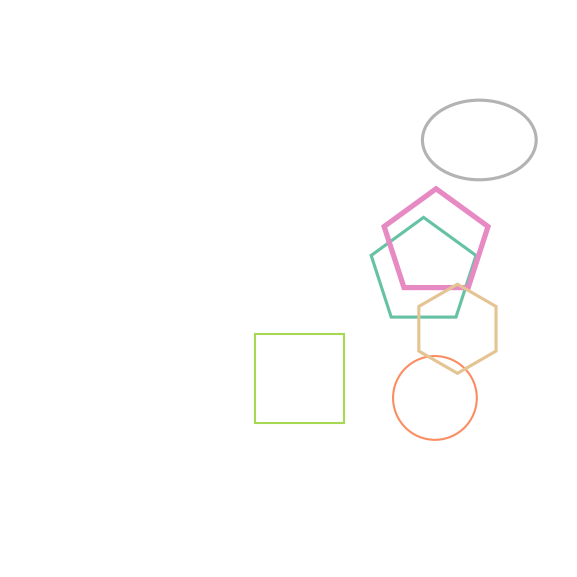[{"shape": "pentagon", "thickness": 1.5, "radius": 0.48, "center": [0.733, 0.527]}, {"shape": "circle", "thickness": 1, "radius": 0.36, "center": [0.753, 0.31]}, {"shape": "pentagon", "thickness": 2.5, "radius": 0.47, "center": [0.755, 0.578]}, {"shape": "square", "thickness": 1, "radius": 0.38, "center": [0.518, 0.344]}, {"shape": "hexagon", "thickness": 1.5, "radius": 0.39, "center": [0.792, 0.43]}, {"shape": "oval", "thickness": 1.5, "radius": 0.49, "center": [0.83, 0.757]}]